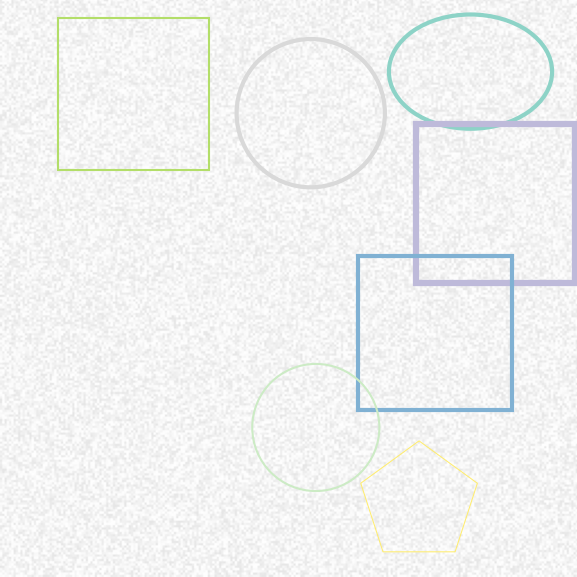[{"shape": "oval", "thickness": 2, "radius": 0.71, "center": [0.815, 0.875]}, {"shape": "square", "thickness": 3, "radius": 0.69, "center": [0.858, 0.647]}, {"shape": "square", "thickness": 2, "radius": 0.67, "center": [0.753, 0.423]}, {"shape": "square", "thickness": 1, "radius": 0.66, "center": [0.231, 0.836]}, {"shape": "circle", "thickness": 2, "radius": 0.64, "center": [0.538, 0.803]}, {"shape": "circle", "thickness": 1, "radius": 0.55, "center": [0.547, 0.259]}, {"shape": "pentagon", "thickness": 0.5, "radius": 0.53, "center": [0.726, 0.13]}]